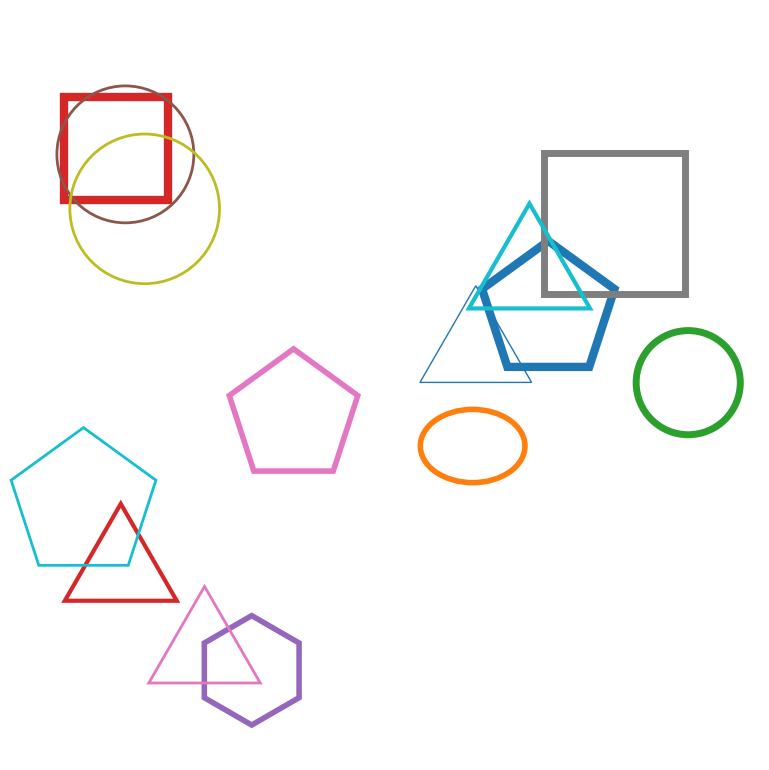[{"shape": "pentagon", "thickness": 3, "radius": 0.45, "center": [0.712, 0.597]}, {"shape": "triangle", "thickness": 0.5, "radius": 0.42, "center": [0.618, 0.545]}, {"shape": "oval", "thickness": 2, "radius": 0.34, "center": [0.614, 0.421]}, {"shape": "circle", "thickness": 2.5, "radius": 0.34, "center": [0.894, 0.503]}, {"shape": "square", "thickness": 3, "radius": 0.34, "center": [0.151, 0.807]}, {"shape": "triangle", "thickness": 1.5, "radius": 0.42, "center": [0.157, 0.262]}, {"shape": "hexagon", "thickness": 2, "radius": 0.36, "center": [0.327, 0.129]}, {"shape": "circle", "thickness": 1, "radius": 0.44, "center": [0.163, 0.8]}, {"shape": "triangle", "thickness": 1, "radius": 0.42, "center": [0.266, 0.155]}, {"shape": "pentagon", "thickness": 2, "radius": 0.44, "center": [0.381, 0.459]}, {"shape": "square", "thickness": 2.5, "radius": 0.46, "center": [0.798, 0.71]}, {"shape": "circle", "thickness": 1, "radius": 0.49, "center": [0.188, 0.729]}, {"shape": "pentagon", "thickness": 1, "radius": 0.49, "center": [0.108, 0.346]}, {"shape": "triangle", "thickness": 1.5, "radius": 0.45, "center": [0.688, 0.645]}]